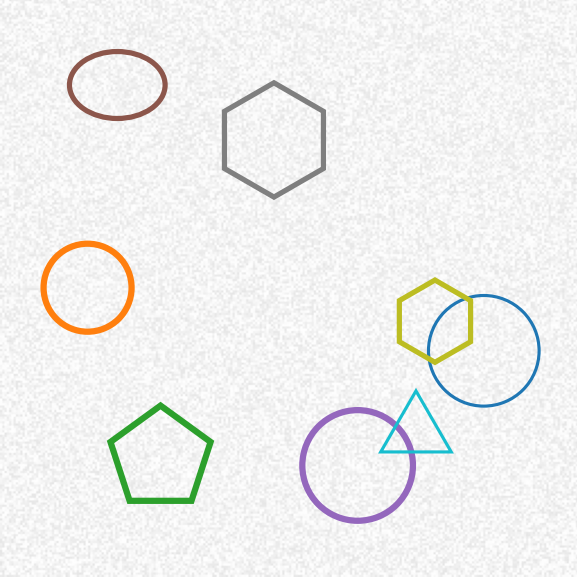[{"shape": "circle", "thickness": 1.5, "radius": 0.48, "center": [0.838, 0.392]}, {"shape": "circle", "thickness": 3, "radius": 0.38, "center": [0.152, 0.501]}, {"shape": "pentagon", "thickness": 3, "radius": 0.46, "center": [0.278, 0.206]}, {"shape": "circle", "thickness": 3, "radius": 0.48, "center": [0.619, 0.193]}, {"shape": "oval", "thickness": 2.5, "radius": 0.41, "center": [0.203, 0.852]}, {"shape": "hexagon", "thickness": 2.5, "radius": 0.49, "center": [0.474, 0.757]}, {"shape": "hexagon", "thickness": 2.5, "radius": 0.36, "center": [0.753, 0.443]}, {"shape": "triangle", "thickness": 1.5, "radius": 0.35, "center": [0.72, 0.252]}]